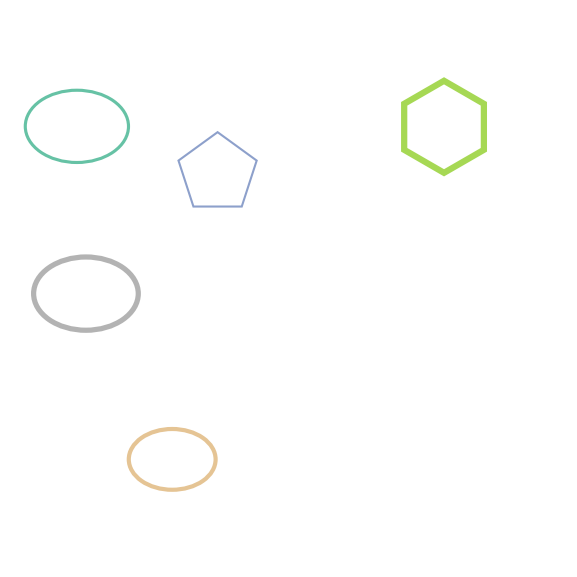[{"shape": "oval", "thickness": 1.5, "radius": 0.45, "center": [0.133, 0.78]}, {"shape": "pentagon", "thickness": 1, "radius": 0.36, "center": [0.377, 0.699]}, {"shape": "hexagon", "thickness": 3, "radius": 0.4, "center": [0.769, 0.78]}, {"shape": "oval", "thickness": 2, "radius": 0.38, "center": [0.298, 0.204]}, {"shape": "oval", "thickness": 2.5, "radius": 0.45, "center": [0.149, 0.491]}]